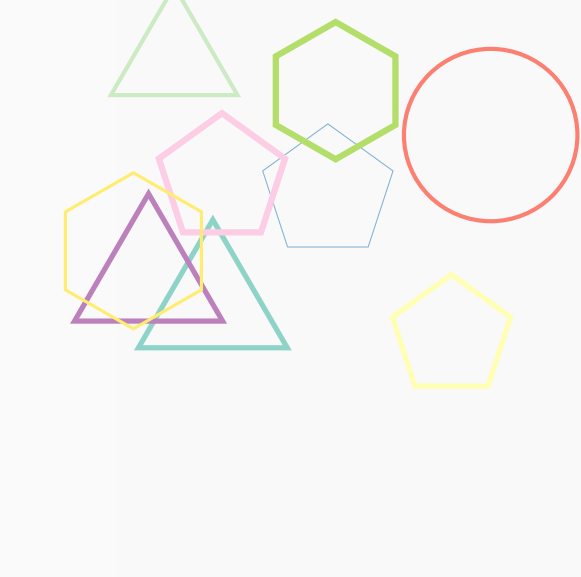[{"shape": "triangle", "thickness": 2.5, "radius": 0.74, "center": [0.366, 0.471]}, {"shape": "pentagon", "thickness": 2.5, "radius": 0.53, "center": [0.777, 0.417]}, {"shape": "circle", "thickness": 2, "radius": 0.75, "center": [0.844, 0.765]}, {"shape": "pentagon", "thickness": 0.5, "radius": 0.59, "center": [0.564, 0.667]}, {"shape": "hexagon", "thickness": 3, "radius": 0.59, "center": [0.577, 0.842]}, {"shape": "pentagon", "thickness": 3, "radius": 0.57, "center": [0.382, 0.689]}, {"shape": "triangle", "thickness": 2.5, "radius": 0.74, "center": [0.256, 0.517]}, {"shape": "triangle", "thickness": 2, "radius": 0.63, "center": [0.3, 0.897]}, {"shape": "hexagon", "thickness": 1.5, "radius": 0.68, "center": [0.23, 0.565]}]